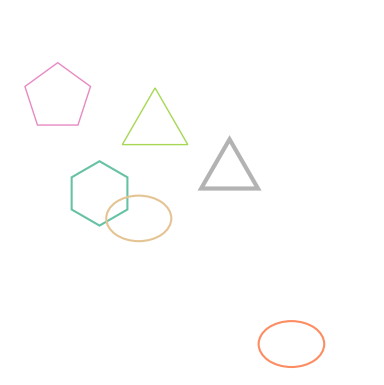[{"shape": "hexagon", "thickness": 1.5, "radius": 0.42, "center": [0.259, 0.498]}, {"shape": "oval", "thickness": 1.5, "radius": 0.43, "center": [0.757, 0.106]}, {"shape": "pentagon", "thickness": 1, "radius": 0.45, "center": [0.15, 0.748]}, {"shape": "triangle", "thickness": 1, "radius": 0.49, "center": [0.403, 0.673]}, {"shape": "oval", "thickness": 1.5, "radius": 0.42, "center": [0.36, 0.433]}, {"shape": "triangle", "thickness": 3, "radius": 0.43, "center": [0.596, 0.553]}]